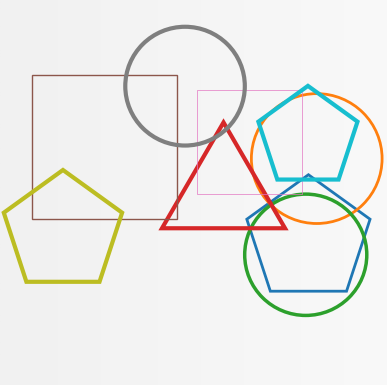[{"shape": "pentagon", "thickness": 2, "radius": 0.84, "center": [0.796, 0.379]}, {"shape": "circle", "thickness": 2, "radius": 0.84, "center": [0.817, 0.588]}, {"shape": "circle", "thickness": 2.5, "radius": 0.79, "center": [0.789, 0.338]}, {"shape": "triangle", "thickness": 3, "radius": 0.92, "center": [0.577, 0.499]}, {"shape": "square", "thickness": 1, "radius": 0.94, "center": [0.271, 0.619]}, {"shape": "square", "thickness": 0.5, "radius": 0.68, "center": [0.643, 0.631]}, {"shape": "circle", "thickness": 3, "radius": 0.77, "center": [0.478, 0.776]}, {"shape": "pentagon", "thickness": 3, "radius": 0.8, "center": [0.162, 0.398]}, {"shape": "pentagon", "thickness": 3, "radius": 0.67, "center": [0.795, 0.642]}]